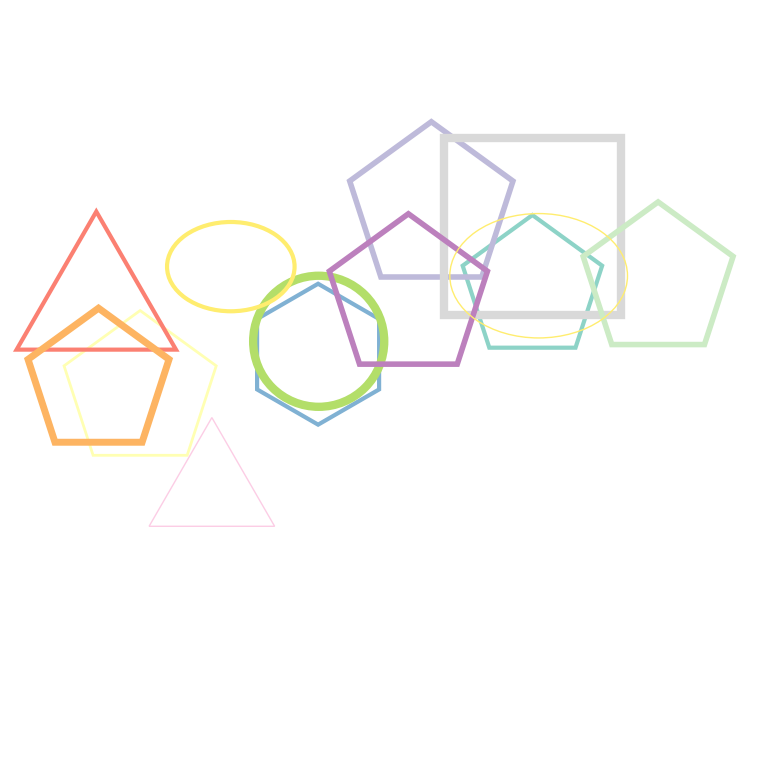[{"shape": "pentagon", "thickness": 1.5, "radius": 0.48, "center": [0.691, 0.626]}, {"shape": "pentagon", "thickness": 1, "radius": 0.52, "center": [0.182, 0.493]}, {"shape": "pentagon", "thickness": 2, "radius": 0.56, "center": [0.56, 0.73]}, {"shape": "triangle", "thickness": 1.5, "radius": 0.6, "center": [0.125, 0.606]}, {"shape": "hexagon", "thickness": 1.5, "radius": 0.46, "center": [0.413, 0.54]}, {"shape": "pentagon", "thickness": 2.5, "radius": 0.48, "center": [0.128, 0.504]}, {"shape": "circle", "thickness": 3, "radius": 0.43, "center": [0.414, 0.557]}, {"shape": "triangle", "thickness": 0.5, "radius": 0.47, "center": [0.275, 0.364]}, {"shape": "square", "thickness": 3, "radius": 0.57, "center": [0.692, 0.706]}, {"shape": "pentagon", "thickness": 2, "radius": 0.54, "center": [0.53, 0.614]}, {"shape": "pentagon", "thickness": 2, "radius": 0.51, "center": [0.855, 0.635]}, {"shape": "oval", "thickness": 1.5, "radius": 0.41, "center": [0.3, 0.654]}, {"shape": "oval", "thickness": 0.5, "radius": 0.58, "center": [0.7, 0.642]}]